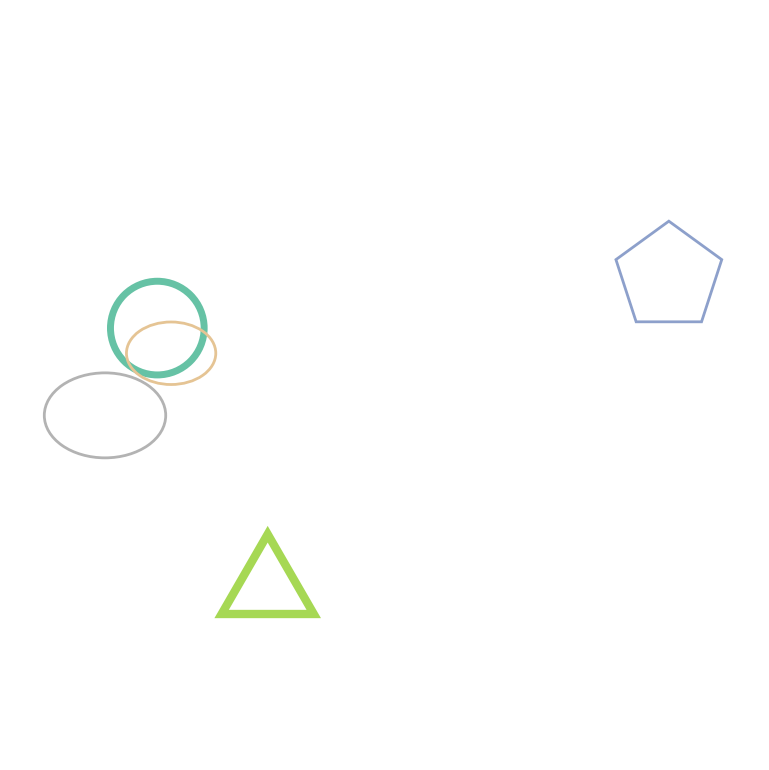[{"shape": "circle", "thickness": 2.5, "radius": 0.3, "center": [0.204, 0.574]}, {"shape": "pentagon", "thickness": 1, "radius": 0.36, "center": [0.869, 0.641]}, {"shape": "triangle", "thickness": 3, "radius": 0.35, "center": [0.348, 0.237]}, {"shape": "oval", "thickness": 1, "radius": 0.29, "center": [0.222, 0.541]}, {"shape": "oval", "thickness": 1, "radius": 0.39, "center": [0.136, 0.461]}]